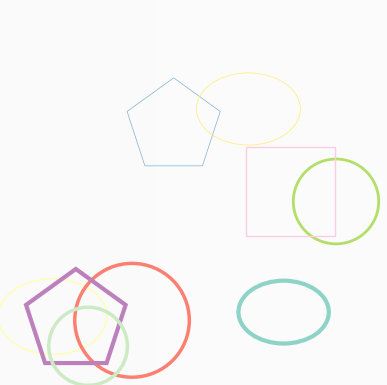[{"shape": "oval", "thickness": 3, "radius": 0.58, "center": [0.732, 0.189]}, {"shape": "oval", "thickness": 1, "radius": 0.7, "center": [0.135, 0.178]}, {"shape": "circle", "thickness": 2.5, "radius": 0.74, "center": [0.341, 0.168]}, {"shape": "pentagon", "thickness": 0.5, "radius": 0.63, "center": [0.448, 0.671]}, {"shape": "circle", "thickness": 2, "radius": 0.55, "center": [0.867, 0.477]}, {"shape": "square", "thickness": 1, "radius": 0.58, "center": [0.749, 0.503]}, {"shape": "pentagon", "thickness": 3, "radius": 0.68, "center": [0.196, 0.166]}, {"shape": "circle", "thickness": 2.5, "radius": 0.51, "center": [0.227, 0.101]}, {"shape": "oval", "thickness": 0.5, "radius": 0.67, "center": [0.641, 0.717]}]